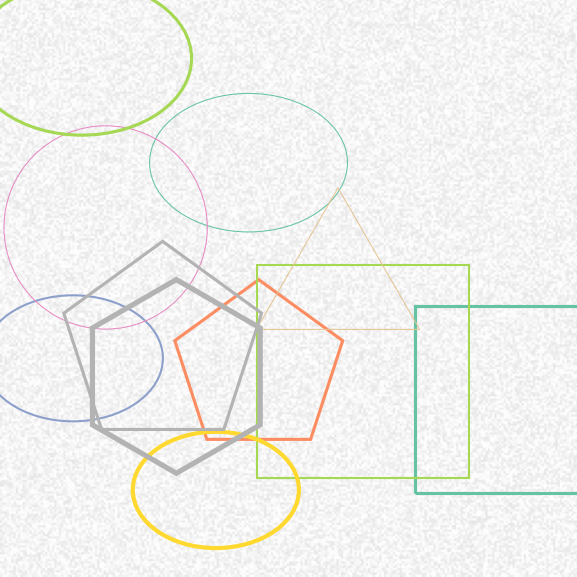[{"shape": "square", "thickness": 1.5, "radius": 0.81, "center": [0.881, 0.308]}, {"shape": "oval", "thickness": 0.5, "radius": 0.86, "center": [0.43, 0.717]}, {"shape": "pentagon", "thickness": 1.5, "radius": 0.76, "center": [0.448, 0.362]}, {"shape": "oval", "thickness": 1, "radius": 0.78, "center": [0.126, 0.379]}, {"shape": "circle", "thickness": 0.5, "radius": 0.88, "center": [0.183, 0.605]}, {"shape": "square", "thickness": 1, "radius": 0.92, "center": [0.629, 0.356]}, {"shape": "oval", "thickness": 1.5, "radius": 0.95, "center": [0.142, 0.898]}, {"shape": "oval", "thickness": 2, "radius": 0.72, "center": [0.374, 0.151]}, {"shape": "triangle", "thickness": 0.5, "radius": 0.82, "center": [0.585, 0.51]}, {"shape": "hexagon", "thickness": 2.5, "radius": 0.84, "center": [0.305, 0.347]}, {"shape": "pentagon", "thickness": 1.5, "radius": 0.9, "center": [0.282, 0.401]}]